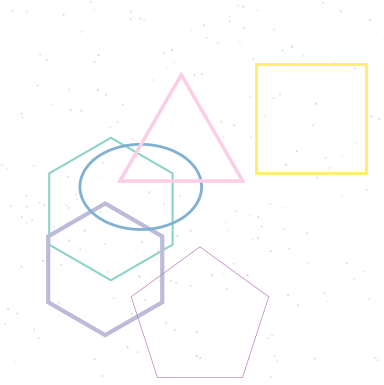[{"shape": "hexagon", "thickness": 1.5, "radius": 0.93, "center": [0.288, 0.457]}, {"shape": "hexagon", "thickness": 3, "radius": 0.86, "center": [0.273, 0.3]}, {"shape": "oval", "thickness": 2, "radius": 0.79, "center": [0.366, 0.515]}, {"shape": "triangle", "thickness": 2.5, "radius": 0.92, "center": [0.471, 0.622]}, {"shape": "pentagon", "thickness": 0.5, "radius": 0.94, "center": [0.519, 0.171]}, {"shape": "square", "thickness": 2, "radius": 0.71, "center": [0.808, 0.692]}]